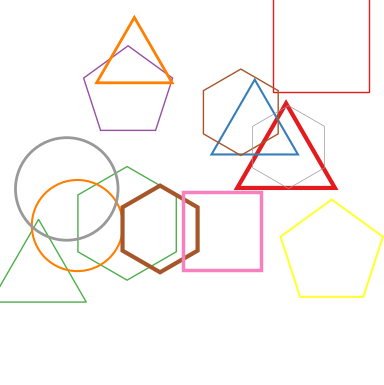[{"shape": "square", "thickness": 1, "radius": 0.62, "center": [0.834, 0.887]}, {"shape": "triangle", "thickness": 3, "radius": 0.73, "center": [0.743, 0.585]}, {"shape": "triangle", "thickness": 1.5, "radius": 0.65, "center": [0.662, 0.664]}, {"shape": "triangle", "thickness": 1, "radius": 0.72, "center": [0.1, 0.287]}, {"shape": "hexagon", "thickness": 1, "radius": 0.74, "center": [0.33, 0.42]}, {"shape": "pentagon", "thickness": 1, "radius": 0.61, "center": [0.333, 0.76]}, {"shape": "triangle", "thickness": 2, "radius": 0.57, "center": [0.349, 0.842]}, {"shape": "circle", "thickness": 1.5, "radius": 0.59, "center": [0.201, 0.414]}, {"shape": "pentagon", "thickness": 1.5, "radius": 0.7, "center": [0.862, 0.342]}, {"shape": "hexagon", "thickness": 1, "radius": 0.56, "center": [0.625, 0.708]}, {"shape": "hexagon", "thickness": 3, "radius": 0.56, "center": [0.416, 0.405]}, {"shape": "square", "thickness": 2.5, "radius": 0.51, "center": [0.576, 0.4]}, {"shape": "hexagon", "thickness": 0.5, "radius": 0.54, "center": [0.749, 0.618]}, {"shape": "circle", "thickness": 2, "radius": 0.67, "center": [0.173, 0.509]}]